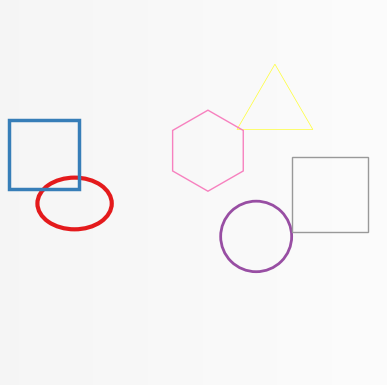[{"shape": "oval", "thickness": 3, "radius": 0.48, "center": [0.192, 0.471]}, {"shape": "square", "thickness": 2.5, "radius": 0.45, "center": [0.114, 0.6]}, {"shape": "circle", "thickness": 2, "radius": 0.46, "center": [0.661, 0.386]}, {"shape": "triangle", "thickness": 0.5, "radius": 0.57, "center": [0.709, 0.72]}, {"shape": "hexagon", "thickness": 1, "radius": 0.53, "center": [0.537, 0.609]}, {"shape": "square", "thickness": 1, "radius": 0.49, "center": [0.852, 0.495]}]